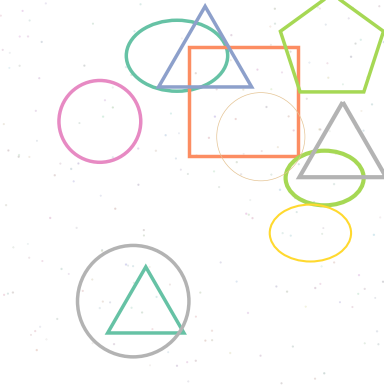[{"shape": "triangle", "thickness": 2.5, "radius": 0.57, "center": [0.379, 0.192]}, {"shape": "oval", "thickness": 2.5, "radius": 0.66, "center": [0.46, 0.855]}, {"shape": "square", "thickness": 2.5, "radius": 0.71, "center": [0.632, 0.737]}, {"shape": "triangle", "thickness": 2.5, "radius": 0.7, "center": [0.533, 0.844]}, {"shape": "circle", "thickness": 2.5, "radius": 0.53, "center": [0.259, 0.685]}, {"shape": "oval", "thickness": 3, "radius": 0.51, "center": [0.843, 0.538]}, {"shape": "pentagon", "thickness": 2.5, "radius": 0.7, "center": [0.862, 0.875]}, {"shape": "oval", "thickness": 1.5, "radius": 0.53, "center": [0.806, 0.395]}, {"shape": "circle", "thickness": 0.5, "radius": 0.57, "center": [0.677, 0.645]}, {"shape": "triangle", "thickness": 3, "radius": 0.65, "center": [0.89, 0.605]}, {"shape": "circle", "thickness": 2.5, "radius": 0.72, "center": [0.346, 0.218]}]